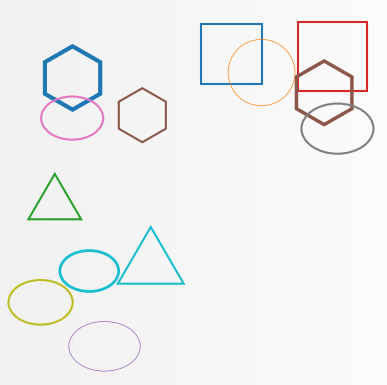[{"shape": "square", "thickness": 1.5, "radius": 0.39, "center": [0.598, 0.86]}, {"shape": "hexagon", "thickness": 3, "radius": 0.41, "center": [0.187, 0.798]}, {"shape": "circle", "thickness": 0.5, "radius": 0.43, "center": [0.675, 0.811]}, {"shape": "triangle", "thickness": 1.5, "radius": 0.39, "center": [0.141, 0.47]}, {"shape": "square", "thickness": 1.5, "radius": 0.44, "center": [0.859, 0.853]}, {"shape": "oval", "thickness": 0.5, "radius": 0.46, "center": [0.27, 0.101]}, {"shape": "hexagon", "thickness": 1.5, "radius": 0.35, "center": [0.367, 0.701]}, {"shape": "hexagon", "thickness": 2.5, "radius": 0.41, "center": [0.837, 0.759]}, {"shape": "oval", "thickness": 1.5, "radius": 0.4, "center": [0.186, 0.693]}, {"shape": "oval", "thickness": 1.5, "radius": 0.47, "center": [0.871, 0.666]}, {"shape": "oval", "thickness": 1.5, "radius": 0.41, "center": [0.105, 0.215]}, {"shape": "triangle", "thickness": 1.5, "radius": 0.49, "center": [0.389, 0.312]}, {"shape": "oval", "thickness": 2, "radius": 0.38, "center": [0.23, 0.296]}]